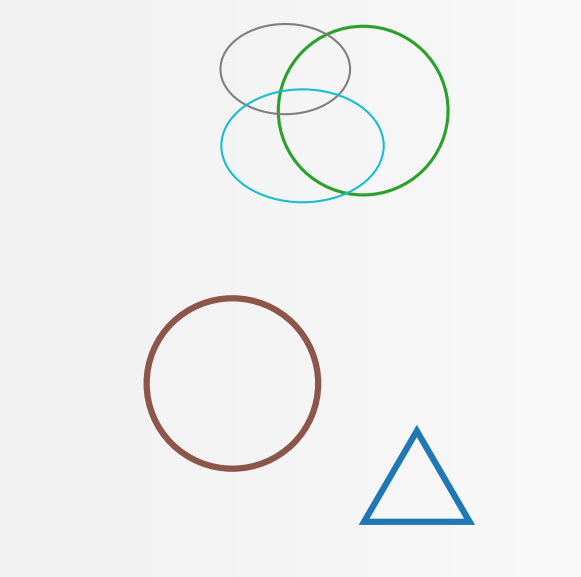[{"shape": "triangle", "thickness": 3, "radius": 0.52, "center": [0.717, 0.148]}, {"shape": "circle", "thickness": 1.5, "radius": 0.73, "center": [0.625, 0.808]}, {"shape": "circle", "thickness": 3, "radius": 0.74, "center": [0.4, 0.335]}, {"shape": "oval", "thickness": 1, "radius": 0.56, "center": [0.491, 0.879]}, {"shape": "oval", "thickness": 1, "radius": 0.7, "center": [0.52, 0.747]}]